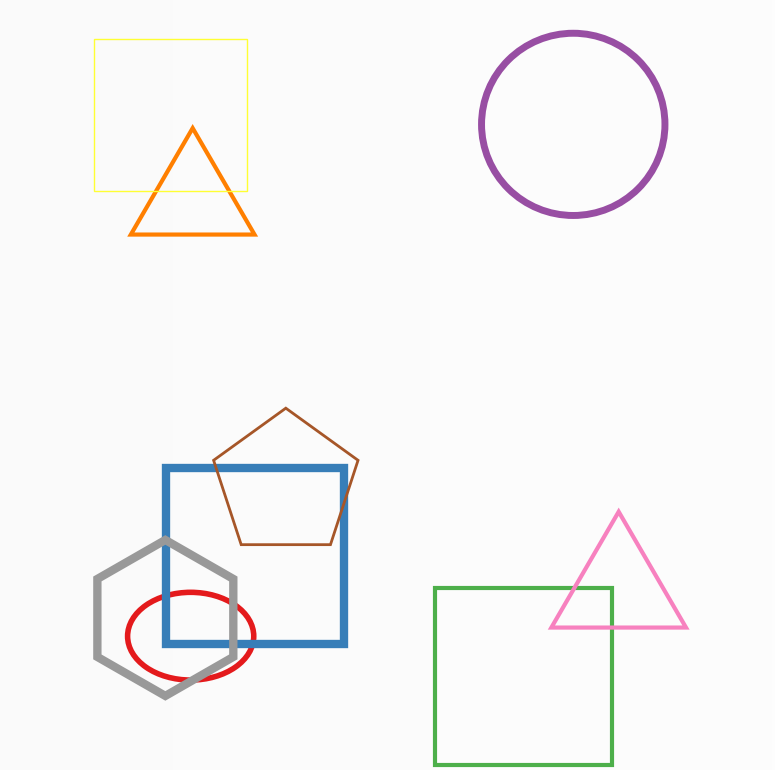[{"shape": "oval", "thickness": 2, "radius": 0.41, "center": [0.246, 0.174]}, {"shape": "square", "thickness": 3, "radius": 0.57, "center": [0.329, 0.278]}, {"shape": "square", "thickness": 1.5, "radius": 0.57, "center": [0.675, 0.122]}, {"shape": "circle", "thickness": 2.5, "radius": 0.59, "center": [0.74, 0.838]}, {"shape": "triangle", "thickness": 1.5, "radius": 0.46, "center": [0.249, 0.741]}, {"shape": "square", "thickness": 0.5, "radius": 0.49, "center": [0.22, 0.85]}, {"shape": "pentagon", "thickness": 1, "radius": 0.49, "center": [0.369, 0.372]}, {"shape": "triangle", "thickness": 1.5, "radius": 0.5, "center": [0.798, 0.235]}, {"shape": "hexagon", "thickness": 3, "radius": 0.51, "center": [0.213, 0.197]}]